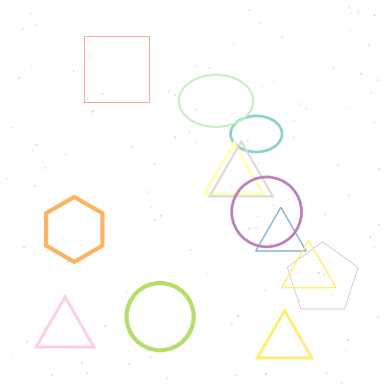[{"shape": "oval", "thickness": 2, "radius": 0.33, "center": [0.666, 0.652]}, {"shape": "triangle", "thickness": 2, "radius": 0.44, "center": [0.608, 0.54]}, {"shape": "pentagon", "thickness": 0.5, "radius": 0.48, "center": [0.838, 0.276]}, {"shape": "square", "thickness": 0.5, "radius": 0.43, "center": [0.302, 0.82]}, {"shape": "triangle", "thickness": 1, "radius": 0.38, "center": [0.73, 0.386]}, {"shape": "hexagon", "thickness": 3, "radius": 0.42, "center": [0.193, 0.404]}, {"shape": "circle", "thickness": 3, "radius": 0.44, "center": [0.416, 0.178]}, {"shape": "triangle", "thickness": 2, "radius": 0.43, "center": [0.169, 0.142]}, {"shape": "triangle", "thickness": 1.5, "radius": 0.47, "center": [0.627, 0.538]}, {"shape": "circle", "thickness": 2, "radius": 0.45, "center": [0.692, 0.45]}, {"shape": "oval", "thickness": 1.5, "radius": 0.48, "center": [0.561, 0.738]}, {"shape": "triangle", "thickness": 2, "radius": 0.41, "center": [0.739, 0.111]}, {"shape": "triangle", "thickness": 1, "radius": 0.41, "center": [0.802, 0.294]}]